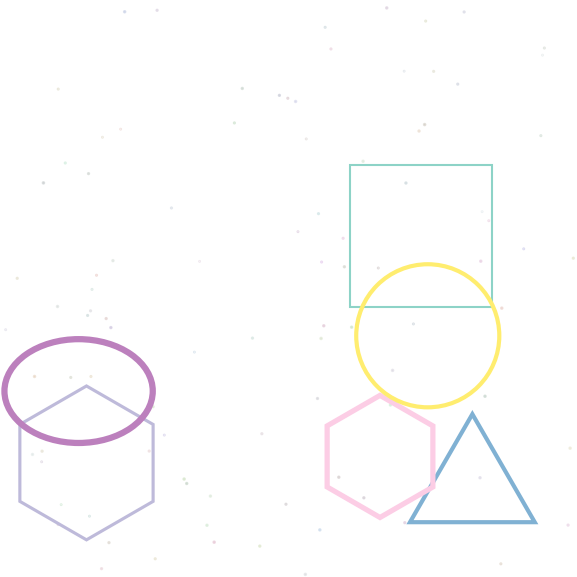[{"shape": "square", "thickness": 1, "radius": 0.61, "center": [0.729, 0.59]}, {"shape": "hexagon", "thickness": 1.5, "radius": 0.67, "center": [0.15, 0.198]}, {"shape": "triangle", "thickness": 2, "radius": 0.62, "center": [0.818, 0.157]}, {"shape": "hexagon", "thickness": 2.5, "radius": 0.53, "center": [0.658, 0.209]}, {"shape": "oval", "thickness": 3, "radius": 0.64, "center": [0.136, 0.322]}, {"shape": "circle", "thickness": 2, "radius": 0.62, "center": [0.741, 0.418]}]